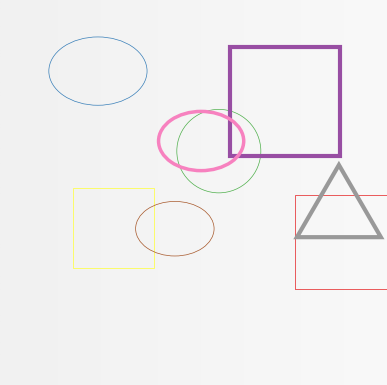[{"shape": "square", "thickness": 0.5, "radius": 0.61, "center": [0.882, 0.371]}, {"shape": "oval", "thickness": 0.5, "radius": 0.63, "center": [0.253, 0.815]}, {"shape": "circle", "thickness": 0.5, "radius": 0.54, "center": [0.565, 0.607]}, {"shape": "square", "thickness": 3, "radius": 0.71, "center": [0.736, 0.737]}, {"shape": "square", "thickness": 0.5, "radius": 0.52, "center": [0.293, 0.408]}, {"shape": "oval", "thickness": 0.5, "radius": 0.51, "center": [0.451, 0.406]}, {"shape": "oval", "thickness": 2.5, "radius": 0.55, "center": [0.519, 0.634]}, {"shape": "triangle", "thickness": 3, "radius": 0.63, "center": [0.875, 0.447]}]